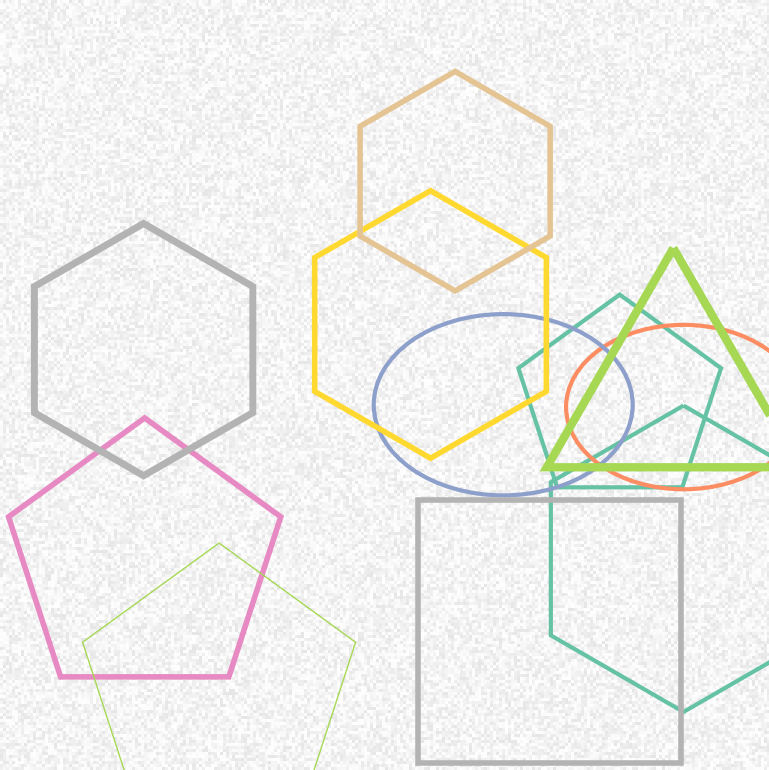[{"shape": "pentagon", "thickness": 1.5, "radius": 0.69, "center": [0.805, 0.479]}, {"shape": "hexagon", "thickness": 1.5, "radius": 0.99, "center": [0.888, 0.274]}, {"shape": "oval", "thickness": 1.5, "radius": 0.76, "center": [0.888, 0.471]}, {"shape": "oval", "thickness": 1.5, "radius": 0.84, "center": [0.654, 0.474]}, {"shape": "pentagon", "thickness": 2, "radius": 0.93, "center": [0.188, 0.271]}, {"shape": "pentagon", "thickness": 0.5, "radius": 0.93, "center": [0.285, 0.108]}, {"shape": "triangle", "thickness": 3, "radius": 0.95, "center": [0.875, 0.488]}, {"shape": "hexagon", "thickness": 2, "radius": 0.87, "center": [0.559, 0.579]}, {"shape": "hexagon", "thickness": 2, "radius": 0.71, "center": [0.591, 0.765]}, {"shape": "square", "thickness": 2, "radius": 0.85, "center": [0.714, 0.179]}, {"shape": "hexagon", "thickness": 2.5, "radius": 0.82, "center": [0.186, 0.546]}]